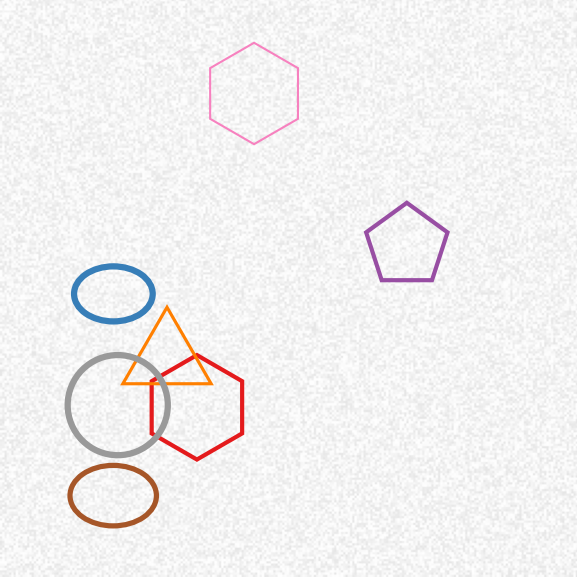[{"shape": "hexagon", "thickness": 2, "radius": 0.45, "center": [0.341, 0.294]}, {"shape": "oval", "thickness": 3, "radius": 0.34, "center": [0.196, 0.49]}, {"shape": "pentagon", "thickness": 2, "radius": 0.37, "center": [0.704, 0.574]}, {"shape": "triangle", "thickness": 1.5, "radius": 0.44, "center": [0.289, 0.379]}, {"shape": "oval", "thickness": 2.5, "radius": 0.37, "center": [0.196, 0.141]}, {"shape": "hexagon", "thickness": 1, "radius": 0.44, "center": [0.44, 0.837]}, {"shape": "circle", "thickness": 3, "radius": 0.43, "center": [0.204, 0.298]}]